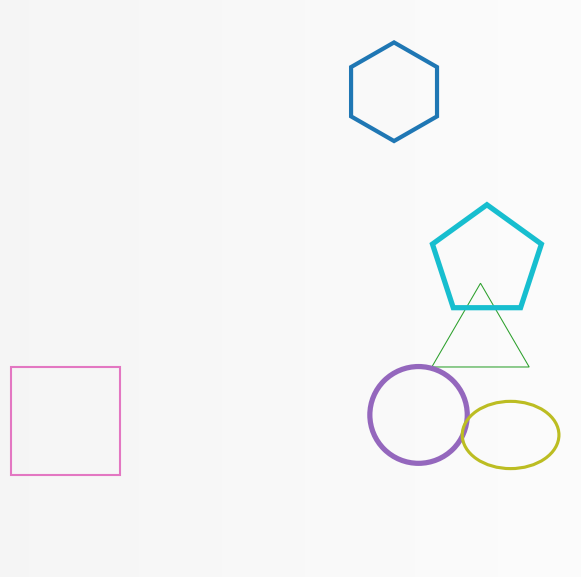[{"shape": "hexagon", "thickness": 2, "radius": 0.43, "center": [0.678, 0.84]}, {"shape": "triangle", "thickness": 0.5, "radius": 0.48, "center": [0.827, 0.412]}, {"shape": "circle", "thickness": 2.5, "radius": 0.42, "center": [0.72, 0.281]}, {"shape": "square", "thickness": 1, "radius": 0.47, "center": [0.113, 0.27]}, {"shape": "oval", "thickness": 1.5, "radius": 0.42, "center": [0.878, 0.246]}, {"shape": "pentagon", "thickness": 2.5, "radius": 0.49, "center": [0.838, 0.546]}]